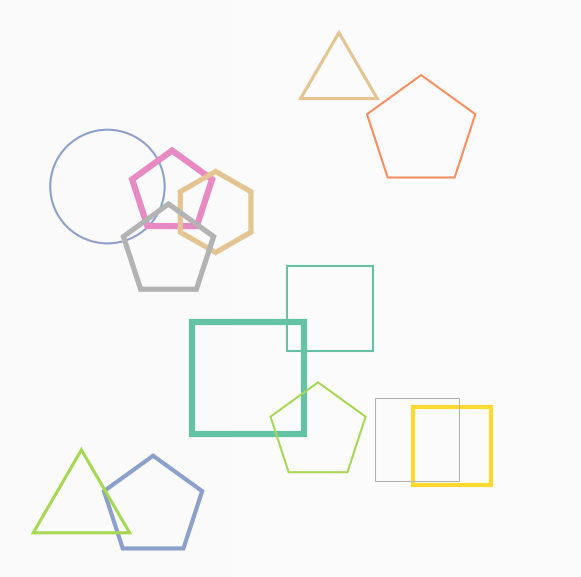[{"shape": "square", "thickness": 3, "radius": 0.48, "center": [0.427, 0.345]}, {"shape": "square", "thickness": 1, "radius": 0.37, "center": [0.568, 0.466]}, {"shape": "pentagon", "thickness": 1, "radius": 0.49, "center": [0.725, 0.771]}, {"shape": "circle", "thickness": 1, "radius": 0.49, "center": [0.185, 0.676]}, {"shape": "pentagon", "thickness": 2, "radius": 0.44, "center": [0.263, 0.121]}, {"shape": "pentagon", "thickness": 3, "radius": 0.36, "center": [0.296, 0.666]}, {"shape": "triangle", "thickness": 1.5, "radius": 0.48, "center": [0.14, 0.124]}, {"shape": "pentagon", "thickness": 1, "radius": 0.43, "center": [0.547, 0.251]}, {"shape": "square", "thickness": 2, "radius": 0.34, "center": [0.777, 0.227]}, {"shape": "hexagon", "thickness": 2.5, "radius": 0.35, "center": [0.371, 0.632]}, {"shape": "triangle", "thickness": 1.5, "radius": 0.38, "center": [0.583, 0.867]}, {"shape": "pentagon", "thickness": 2.5, "radius": 0.41, "center": [0.29, 0.564]}, {"shape": "square", "thickness": 0.5, "radius": 0.36, "center": [0.718, 0.239]}]